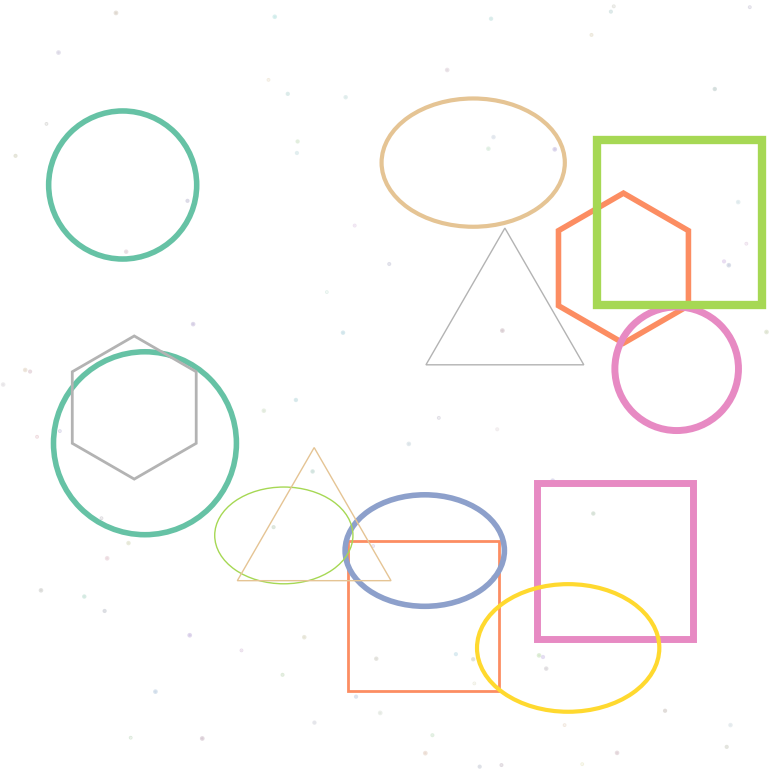[{"shape": "circle", "thickness": 2, "radius": 0.48, "center": [0.159, 0.76]}, {"shape": "circle", "thickness": 2, "radius": 0.59, "center": [0.188, 0.424]}, {"shape": "hexagon", "thickness": 2, "radius": 0.49, "center": [0.81, 0.652]}, {"shape": "square", "thickness": 1, "radius": 0.49, "center": [0.55, 0.2]}, {"shape": "oval", "thickness": 2, "radius": 0.52, "center": [0.552, 0.285]}, {"shape": "square", "thickness": 2.5, "radius": 0.51, "center": [0.798, 0.271]}, {"shape": "circle", "thickness": 2.5, "radius": 0.4, "center": [0.879, 0.521]}, {"shape": "oval", "thickness": 0.5, "radius": 0.45, "center": [0.369, 0.305]}, {"shape": "square", "thickness": 3, "radius": 0.54, "center": [0.883, 0.711]}, {"shape": "oval", "thickness": 1.5, "radius": 0.59, "center": [0.738, 0.159]}, {"shape": "oval", "thickness": 1.5, "radius": 0.59, "center": [0.615, 0.789]}, {"shape": "triangle", "thickness": 0.5, "radius": 0.58, "center": [0.408, 0.303]}, {"shape": "hexagon", "thickness": 1, "radius": 0.46, "center": [0.174, 0.471]}, {"shape": "triangle", "thickness": 0.5, "radius": 0.59, "center": [0.656, 0.585]}]